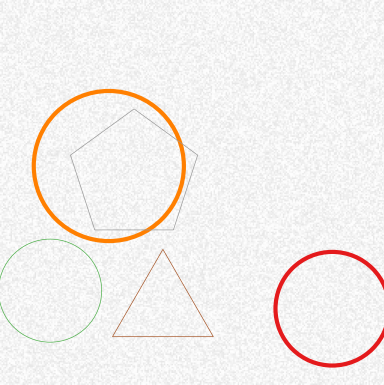[{"shape": "circle", "thickness": 3, "radius": 0.74, "center": [0.863, 0.198]}, {"shape": "circle", "thickness": 0.5, "radius": 0.67, "center": [0.13, 0.245]}, {"shape": "circle", "thickness": 3, "radius": 0.97, "center": [0.283, 0.569]}, {"shape": "triangle", "thickness": 0.5, "radius": 0.76, "center": [0.423, 0.201]}, {"shape": "pentagon", "thickness": 0.5, "radius": 0.87, "center": [0.348, 0.543]}]